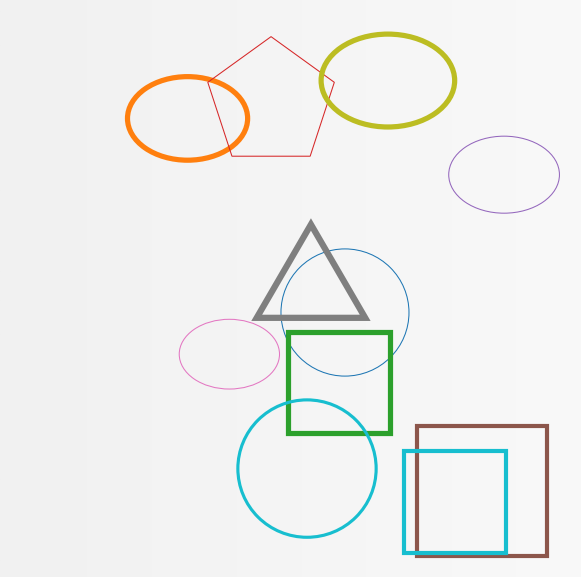[{"shape": "circle", "thickness": 0.5, "radius": 0.55, "center": [0.594, 0.458]}, {"shape": "oval", "thickness": 2.5, "radius": 0.52, "center": [0.323, 0.794]}, {"shape": "square", "thickness": 2.5, "radius": 0.44, "center": [0.583, 0.337]}, {"shape": "pentagon", "thickness": 0.5, "radius": 0.57, "center": [0.466, 0.821]}, {"shape": "oval", "thickness": 0.5, "radius": 0.48, "center": [0.867, 0.697]}, {"shape": "square", "thickness": 2, "radius": 0.56, "center": [0.829, 0.149]}, {"shape": "oval", "thickness": 0.5, "radius": 0.43, "center": [0.395, 0.386]}, {"shape": "triangle", "thickness": 3, "radius": 0.54, "center": [0.535, 0.503]}, {"shape": "oval", "thickness": 2.5, "radius": 0.57, "center": [0.667, 0.86]}, {"shape": "square", "thickness": 2, "radius": 0.44, "center": [0.783, 0.129]}, {"shape": "circle", "thickness": 1.5, "radius": 0.59, "center": [0.528, 0.188]}]